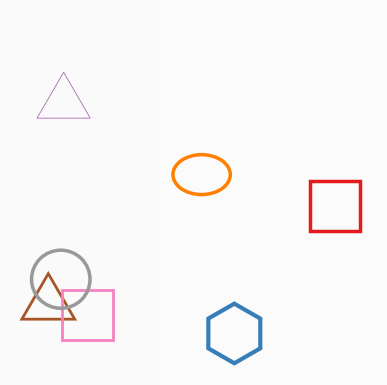[{"shape": "square", "thickness": 2.5, "radius": 0.32, "center": [0.864, 0.465]}, {"shape": "hexagon", "thickness": 3, "radius": 0.39, "center": [0.605, 0.134]}, {"shape": "triangle", "thickness": 0.5, "radius": 0.4, "center": [0.164, 0.733]}, {"shape": "oval", "thickness": 2.5, "radius": 0.37, "center": [0.52, 0.546]}, {"shape": "triangle", "thickness": 2, "radius": 0.39, "center": [0.125, 0.21]}, {"shape": "square", "thickness": 2, "radius": 0.33, "center": [0.226, 0.181]}, {"shape": "circle", "thickness": 2.5, "radius": 0.38, "center": [0.157, 0.275]}]